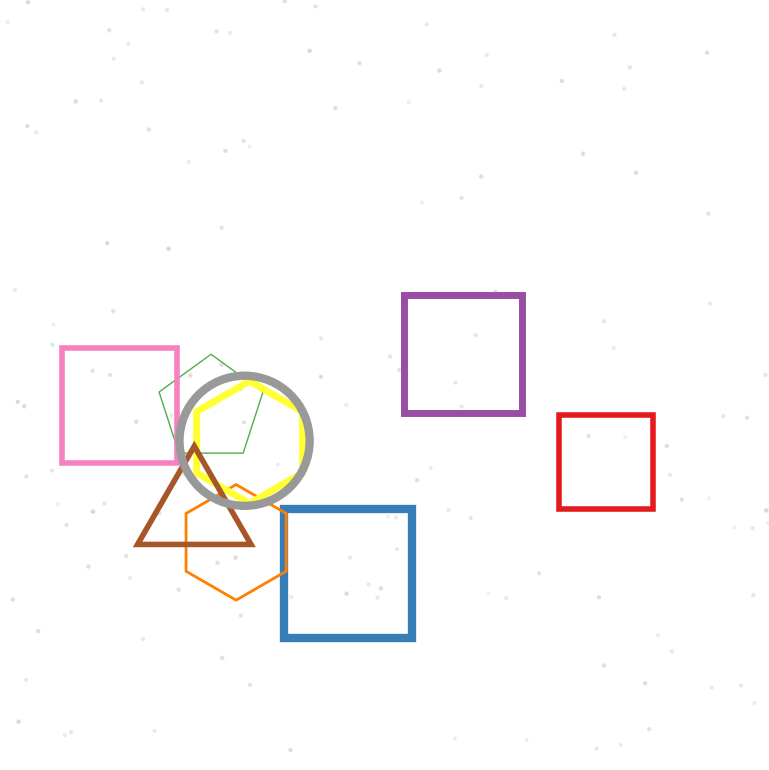[{"shape": "square", "thickness": 2, "radius": 0.31, "center": [0.786, 0.4]}, {"shape": "square", "thickness": 3, "radius": 0.42, "center": [0.452, 0.255]}, {"shape": "pentagon", "thickness": 0.5, "radius": 0.35, "center": [0.274, 0.469]}, {"shape": "square", "thickness": 2.5, "radius": 0.38, "center": [0.601, 0.541]}, {"shape": "hexagon", "thickness": 1, "radius": 0.38, "center": [0.307, 0.296]}, {"shape": "hexagon", "thickness": 2.5, "radius": 0.4, "center": [0.324, 0.426]}, {"shape": "triangle", "thickness": 2, "radius": 0.43, "center": [0.252, 0.335]}, {"shape": "square", "thickness": 2, "radius": 0.37, "center": [0.155, 0.473]}, {"shape": "circle", "thickness": 3, "radius": 0.42, "center": [0.318, 0.428]}]